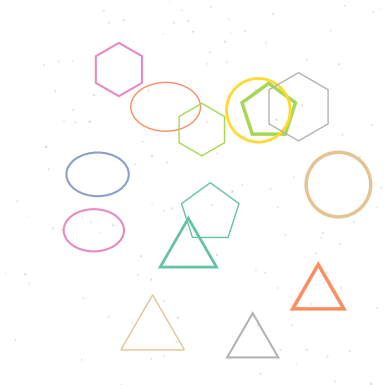[{"shape": "pentagon", "thickness": 1, "radius": 0.39, "center": [0.546, 0.447]}, {"shape": "triangle", "thickness": 2, "radius": 0.42, "center": [0.489, 0.348]}, {"shape": "triangle", "thickness": 2.5, "radius": 0.38, "center": [0.827, 0.236]}, {"shape": "oval", "thickness": 1, "radius": 0.45, "center": [0.43, 0.723]}, {"shape": "oval", "thickness": 1.5, "radius": 0.41, "center": [0.254, 0.547]}, {"shape": "oval", "thickness": 1.5, "radius": 0.39, "center": [0.244, 0.402]}, {"shape": "hexagon", "thickness": 1.5, "radius": 0.35, "center": [0.309, 0.819]}, {"shape": "pentagon", "thickness": 2.5, "radius": 0.36, "center": [0.698, 0.711]}, {"shape": "hexagon", "thickness": 1, "radius": 0.34, "center": [0.524, 0.663]}, {"shape": "circle", "thickness": 2, "radius": 0.41, "center": [0.671, 0.714]}, {"shape": "triangle", "thickness": 1, "radius": 0.48, "center": [0.396, 0.139]}, {"shape": "circle", "thickness": 2.5, "radius": 0.42, "center": [0.879, 0.521]}, {"shape": "hexagon", "thickness": 1, "radius": 0.44, "center": [0.775, 0.723]}, {"shape": "triangle", "thickness": 1.5, "radius": 0.38, "center": [0.656, 0.11]}]